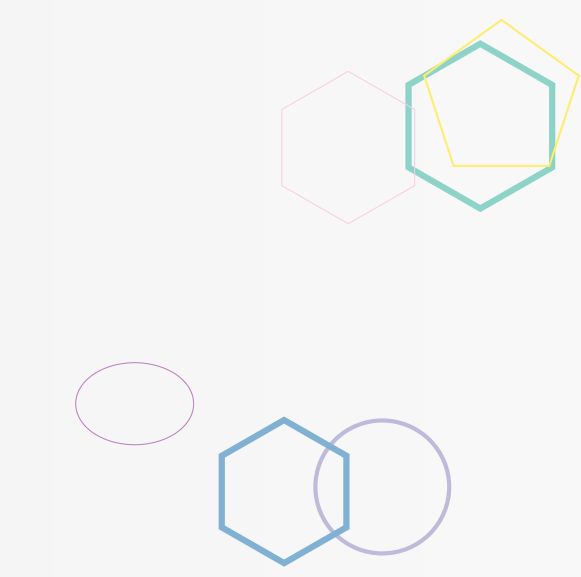[{"shape": "hexagon", "thickness": 3, "radius": 0.71, "center": [0.826, 0.781]}, {"shape": "circle", "thickness": 2, "radius": 0.58, "center": [0.658, 0.156]}, {"shape": "hexagon", "thickness": 3, "radius": 0.62, "center": [0.489, 0.148]}, {"shape": "hexagon", "thickness": 0.5, "radius": 0.66, "center": [0.599, 0.744]}, {"shape": "oval", "thickness": 0.5, "radius": 0.51, "center": [0.232, 0.3]}, {"shape": "pentagon", "thickness": 1, "radius": 0.7, "center": [0.863, 0.825]}]